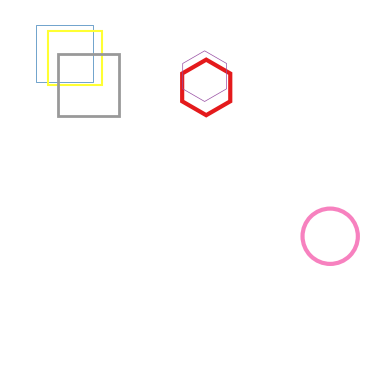[{"shape": "hexagon", "thickness": 3, "radius": 0.36, "center": [0.536, 0.773]}, {"shape": "square", "thickness": 0.5, "radius": 0.37, "center": [0.167, 0.86]}, {"shape": "hexagon", "thickness": 0.5, "radius": 0.33, "center": [0.532, 0.802]}, {"shape": "square", "thickness": 1.5, "radius": 0.35, "center": [0.195, 0.849]}, {"shape": "circle", "thickness": 3, "radius": 0.36, "center": [0.858, 0.386]}, {"shape": "square", "thickness": 2, "radius": 0.4, "center": [0.23, 0.78]}]